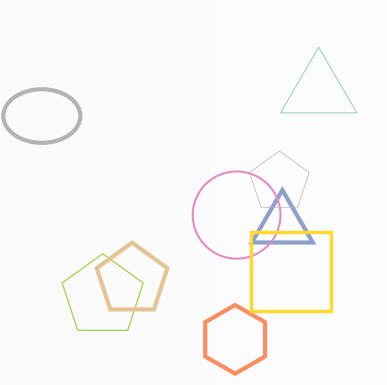[{"shape": "triangle", "thickness": 0.5, "radius": 0.57, "center": [0.822, 0.764]}, {"shape": "hexagon", "thickness": 3, "radius": 0.45, "center": [0.607, 0.119]}, {"shape": "triangle", "thickness": 3, "radius": 0.45, "center": [0.729, 0.416]}, {"shape": "circle", "thickness": 1.5, "radius": 0.57, "center": [0.611, 0.441]}, {"shape": "pentagon", "thickness": 1, "radius": 0.55, "center": [0.265, 0.231]}, {"shape": "square", "thickness": 2.5, "radius": 0.51, "center": [0.752, 0.295]}, {"shape": "pentagon", "thickness": 3, "radius": 0.48, "center": [0.341, 0.274]}, {"shape": "oval", "thickness": 3, "radius": 0.5, "center": [0.108, 0.699]}, {"shape": "pentagon", "thickness": 0.5, "radius": 0.4, "center": [0.721, 0.527]}]